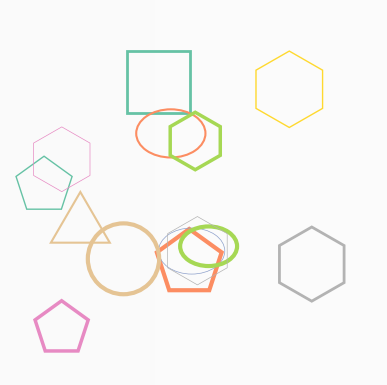[{"shape": "pentagon", "thickness": 1, "radius": 0.38, "center": [0.114, 0.518]}, {"shape": "square", "thickness": 2, "radius": 0.4, "center": [0.409, 0.787]}, {"shape": "pentagon", "thickness": 3, "radius": 0.44, "center": [0.488, 0.317]}, {"shape": "oval", "thickness": 1.5, "radius": 0.45, "center": [0.441, 0.654]}, {"shape": "oval", "thickness": 0.5, "radius": 0.43, "center": [0.495, 0.348]}, {"shape": "pentagon", "thickness": 2.5, "radius": 0.36, "center": [0.159, 0.147]}, {"shape": "hexagon", "thickness": 0.5, "radius": 0.42, "center": [0.159, 0.586]}, {"shape": "oval", "thickness": 3, "radius": 0.37, "center": [0.538, 0.36]}, {"shape": "hexagon", "thickness": 2.5, "radius": 0.37, "center": [0.504, 0.634]}, {"shape": "hexagon", "thickness": 1, "radius": 0.5, "center": [0.747, 0.768]}, {"shape": "circle", "thickness": 3, "radius": 0.46, "center": [0.319, 0.328]}, {"shape": "triangle", "thickness": 1.5, "radius": 0.44, "center": [0.207, 0.414]}, {"shape": "hexagon", "thickness": 0.5, "radius": 0.44, "center": [0.509, 0.349]}, {"shape": "hexagon", "thickness": 2, "radius": 0.48, "center": [0.805, 0.314]}]